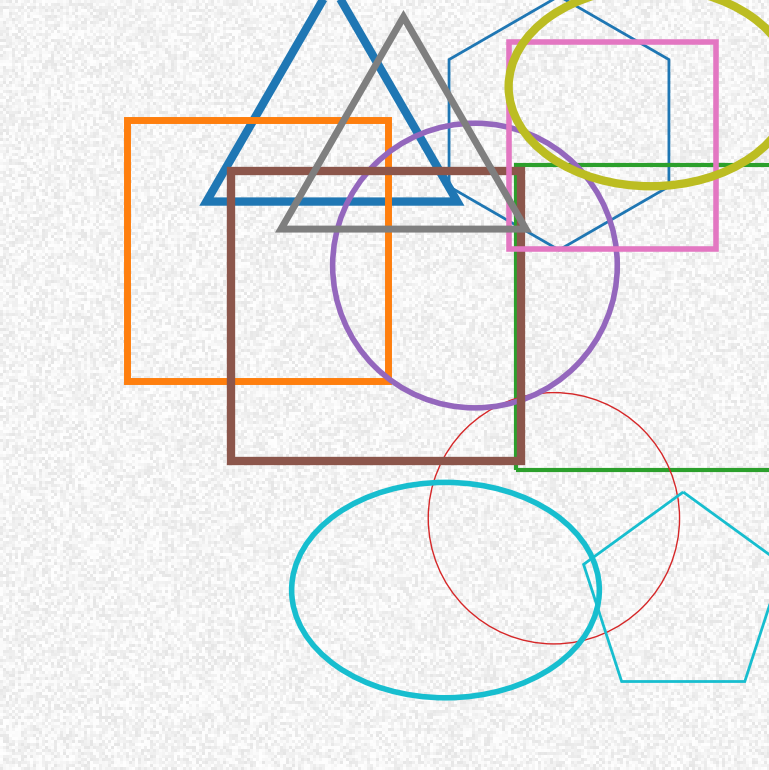[{"shape": "triangle", "thickness": 3, "radius": 0.94, "center": [0.431, 0.832]}, {"shape": "hexagon", "thickness": 1, "radius": 0.82, "center": [0.726, 0.84]}, {"shape": "square", "thickness": 2.5, "radius": 0.85, "center": [0.334, 0.675]}, {"shape": "square", "thickness": 1.5, "radius": 0.99, "center": [0.868, 0.588]}, {"shape": "circle", "thickness": 0.5, "radius": 0.82, "center": [0.719, 0.327]}, {"shape": "circle", "thickness": 2, "radius": 0.92, "center": [0.617, 0.655]}, {"shape": "square", "thickness": 3, "radius": 0.94, "center": [0.488, 0.589]}, {"shape": "square", "thickness": 2, "radius": 0.67, "center": [0.795, 0.811]}, {"shape": "triangle", "thickness": 2.5, "radius": 0.92, "center": [0.524, 0.794]}, {"shape": "oval", "thickness": 3, "radius": 0.92, "center": [0.845, 0.887]}, {"shape": "pentagon", "thickness": 1, "radius": 0.68, "center": [0.887, 0.225]}, {"shape": "oval", "thickness": 2, "radius": 1.0, "center": [0.579, 0.234]}]